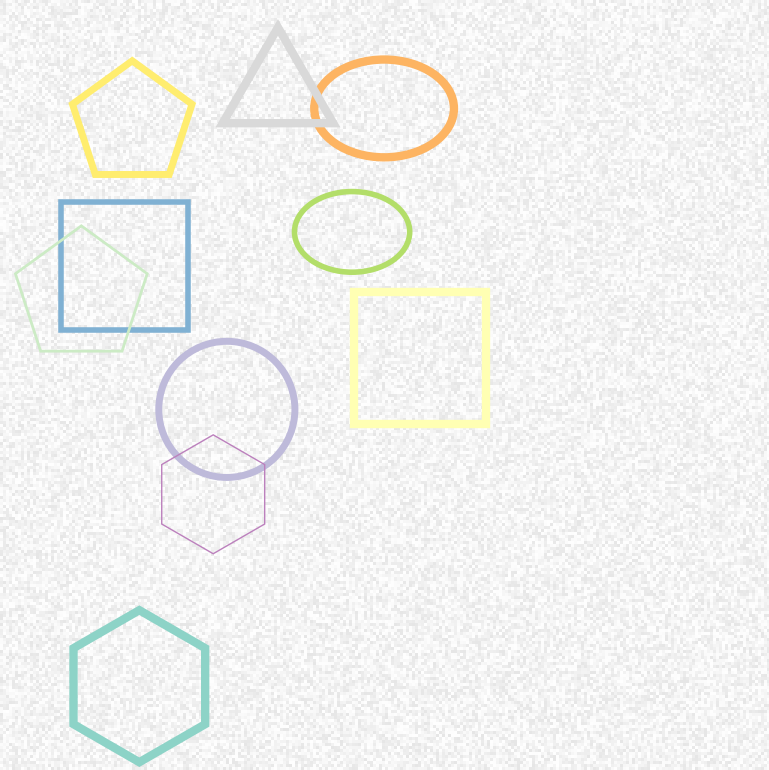[{"shape": "hexagon", "thickness": 3, "radius": 0.49, "center": [0.181, 0.109]}, {"shape": "square", "thickness": 3, "radius": 0.43, "center": [0.546, 0.535]}, {"shape": "circle", "thickness": 2.5, "radius": 0.44, "center": [0.295, 0.468]}, {"shape": "square", "thickness": 2, "radius": 0.41, "center": [0.162, 0.655]}, {"shape": "oval", "thickness": 3, "radius": 0.45, "center": [0.499, 0.859]}, {"shape": "oval", "thickness": 2, "radius": 0.37, "center": [0.457, 0.699]}, {"shape": "triangle", "thickness": 3, "radius": 0.41, "center": [0.361, 0.881]}, {"shape": "hexagon", "thickness": 0.5, "radius": 0.39, "center": [0.277, 0.358]}, {"shape": "pentagon", "thickness": 1, "radius": 0.45, "center": [0.106, 0.617]}, {"shape": "pentagon", "thickness": 2.5, "radius": 0.41, "center": [0.172, 0.839]}]